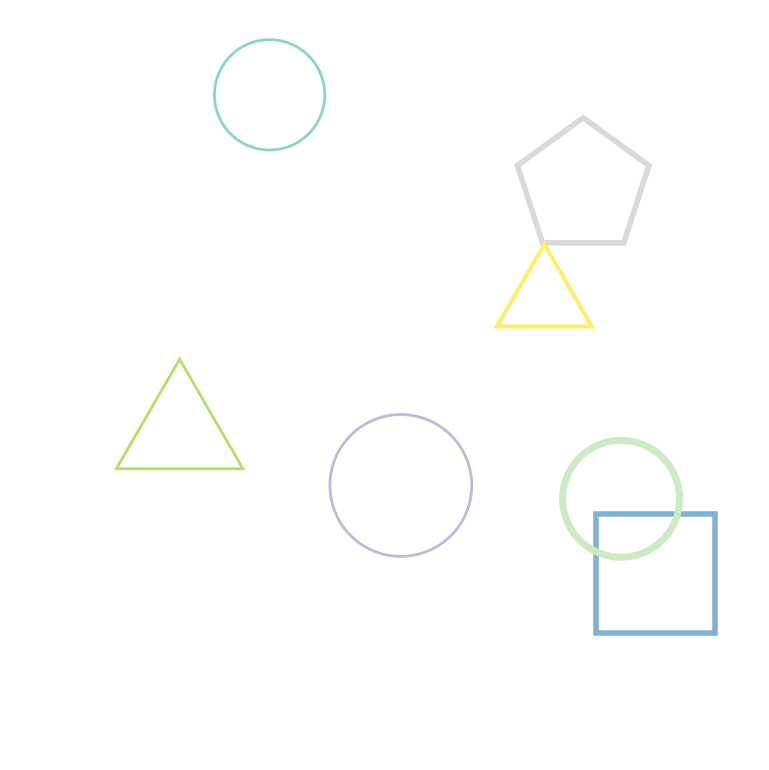[{"shape": "circle", "thickness": 1, "radius": 0.36, "center": [0.35, 0.877]}, {"shape": "circle", "thickness": 1, "radius": 0.46, "center": [0.521, 0.37]}, {"shape": "square", "thickness": 2, "radius": 0.39, "center": [0.852, 0.256]}, {"shape": "triangle", "thickness": 1, "radius": 0.47, "center": [0.233, 0.439]}, {"shape": "pentagon", "thickness": 2, "radius": 0.45, "center": [0.757, 0.757]}, {"shape": "circle", "thickness": 2.5, "radius": 0.38, "center": [0.807, 0.352]}, {"shape": "triangle", "thickness": 1.5, "radius": 0.36, "center": [0.707, 0.612]}]